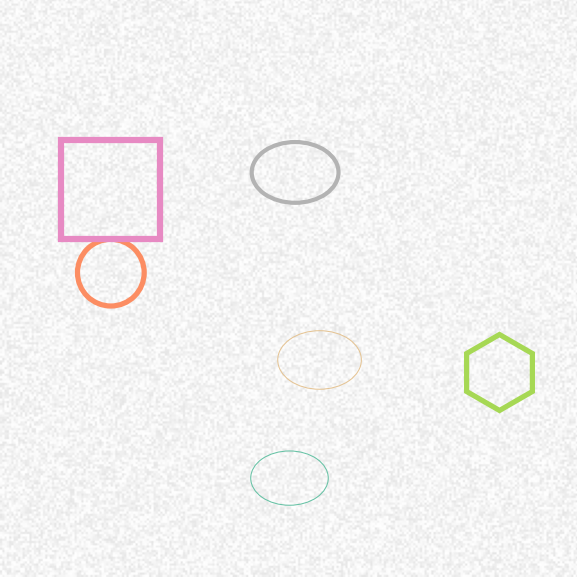[{"shape": "oval", "thickness": 0.5, "radius": 0.34, "center": [0.501, 0.171]}, {"shape": "circle", "thickness": 2.5, "radius": 0.29, "center": [0.192, 0.527]}, {"shape": "square", "thickness": 3, "radius": 0.43, "center": [0.191, 0.671]}, {"shape": "hexagon", "thickness": 2.5, "radius": 0.33, "center": [0.865, 0.354]}, {"shape": "oval", "thickness": 0.5, "radius": 0.36, "center": [0.553, 0.376]}, {"shape": "oval", "thickness": 2, "radius": 0.38, "center": [0.511, 0.701]}]